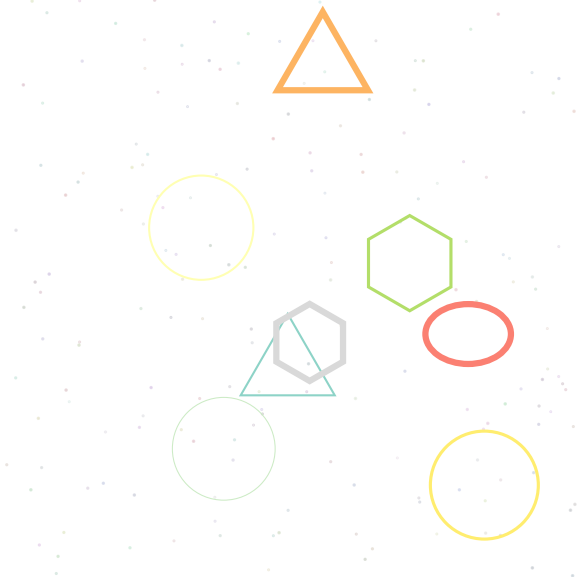[{"shape": "triangle", "thickness": 1, "radius": 0.47, "center": [0.498, 0.362]}, {"shape": "circle", "thickness": 1, "radius": 0.45, "center": [0.349, 0.605]}, {"shape": "oval", "thickness": 3, "radius": 0.37, "center": [0.811, 0.421]}, {"shape": "triangle", "thickness": 3, "radius": 0.45, "center": [0.559, 0.888]}, {"shape": "hexagon", "thickness": 1.5, "radius": 0.41, "center": [0.709, 0.543]}, {"shape": "hexagon", "thickness": 3, "radius": 0.33, "center": [0.536, 0.406]}, {"shape": "circle", "thickness": 0.5, "radius": 0.44, "center": [0.387, 0.222]}, {"shape": "circle", "thickness": 1.5, "radius": 0.47, "center": [0.839, 0.159]}]